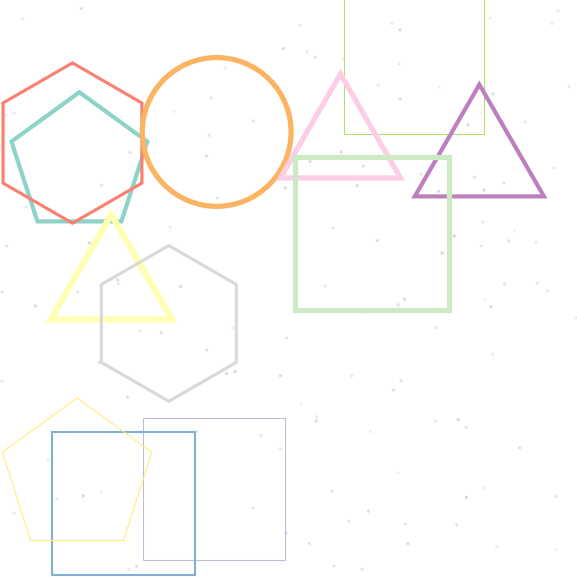[{"shape": "pentagon", "thickness": 2, "radius": 0.62, "center": [0.137, 0.716]}, {"shape": "triangle", "thickness": 3, "radius": 0.61, "center": [0.193, 0.506]}, {"shape": "square", "thickness": 0.5, "radius": 0.61, "center": [0.37, 0.153]}, {"shape": "hexagon", "thickness": 1.5, "radius": 0.69, "center": [0.125, 0.751]}, {"shape": "square", "thickness": 1, "radius": 0.62, "center": [0.213, 0.127]}, {"shape": "circle", "thickness": 2.5, "radius": 0.64, "center": [0.375, 0.771]}, {"shape": "square", "thickness": 0.5, "radius": 0.61, "center": [0.716, 0.889]}, {"shape": "triangle", "thickness": 2.5, "radius": 0.6, "center": [0.59, 0.751]}, {"shape": "hexagon", "thickness": 1.5, "radius": 0.67, "center": [0.292, 0.439]}, {"shape": "triangle", "thickness": 2, "radius": 0.65, "center": [0.83, 0.724]}, {"shape": "square", "thickness": 2.5, "radius": 0.66, "center": [0.644, 0.595]}, {"shape": "pentagon", "thickness": 0.5, "radius": 0.68, "center": [0.134, 0.174]}]